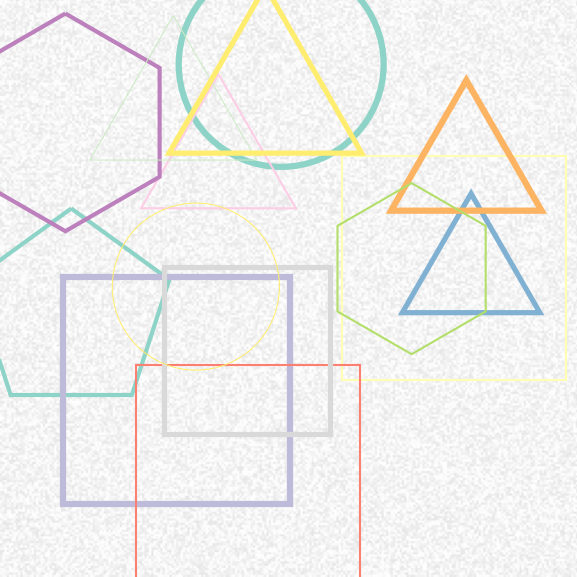[{"shape": "circle", "thickness": 3, "radius": 0.89, "center": [0.487, 0.888]}, {"shape": "pentagon", "thickness": 2, "radius": 0.89, "center": [0.123, 0.46]}, {"shape": "square", "thickness": 1, "radius": 0.97, "center": [0.786, 0.535]}, {"shape": "square", "thickness": 3, "radius": 0.98, "center": [0.306, 0.324]}, {"shape": "square", "thickness": 1, "radius": 0.97, "center": [0.429, 0.173]}, {"shape": "triangle", "thickness": 2.5, "radius": 0.69, "center": [0.816, 0.526]}, {"shape": "triangle", "thickness": 3, "radius": 0.75, "center": [0.807, 0.71]}, {"shape": "hexagon", "thickness": 1, "radius": 0.74, "center": [0.713, 0.534]}, {"shape": "triangle", "thickness": 1, "radius": 0.77, "center": [0.378, 0.716]}, {"shape": "square", "thickness": 2.5, "radius": 0.72, "center": [0.427, 0.392]}, {"shape": "hexagon", "thickness": 2, "radius": 0.94, "center": [0.113, 0.787]}, {"shape": "triangle", "thickness": 0.5, "radius": 0.83, "center": [0.3, 0.805]}, {"shape": "circle", "thickness": 0.5, "radius": 0.72, "center": [0.339, 0.503]}, {"shape": "triangle", "thickness": 2.5, "radius": 0.96, "center": [0.459, 0.83]}]